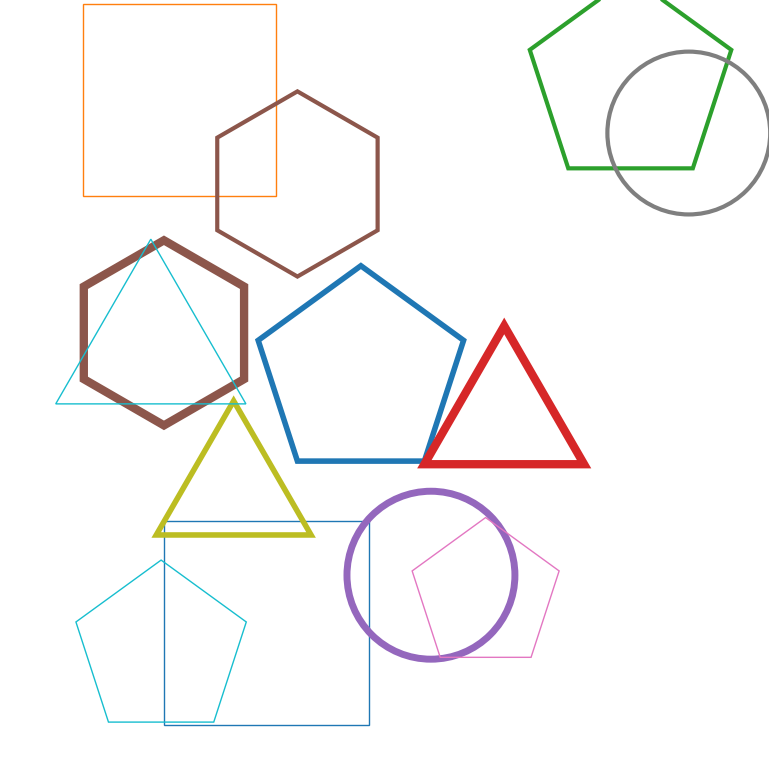[{"shape": "square", "thickness": 0.5, "radius": 0.67, "center": [0.346, 0.191]}, {"shape": "pentagon", "thickness": 2, "radius": 0.7, "center": [0.469, 0.515]}, {"shape": "square", "thickness": 0.5, "radius": 0.63, "center": [0.233, 0.87]}, {"shape": "pentagon", "thickness": 1.5, "radius": 0.69, "center": [0.819, 0.893]}, {"shape": "triangle", "thickness": 3, "radius": 0.6, "center": [0.655, 0.457]}, {"shape": "circle", "thickness": 2.5, "radius": 0.55, "center": [0.56, 0.253]}, {"shape": "hexagon", "thickness": 1.5, "radius": 0.6, "center": [0.386, 0.761]}, {"shape": "hexagon", "thickness": 3, "radius": 0.6, "center": [0.213, 0.568]}, {"shape": "pentagon", "thickness": 0.5, "radius": 0.5, "center": [0.631, 0.228]}, {"shape": "circle", "thickness": 1.5, "radius": 0.53, "center": [0.895, 0.827]}, {"shape": "triangle", "thickness": 2, "radius": 0.58, "center": [0.303, 0.363]}, {"shape": "pentagon", "thickness": 0.5, "radius": 0.58, "center": [0.209, 0.156]}, {"shape": "triangle", "thickness": 0.5, "radius": 0.71, "center": [0.196, 0.547]}]